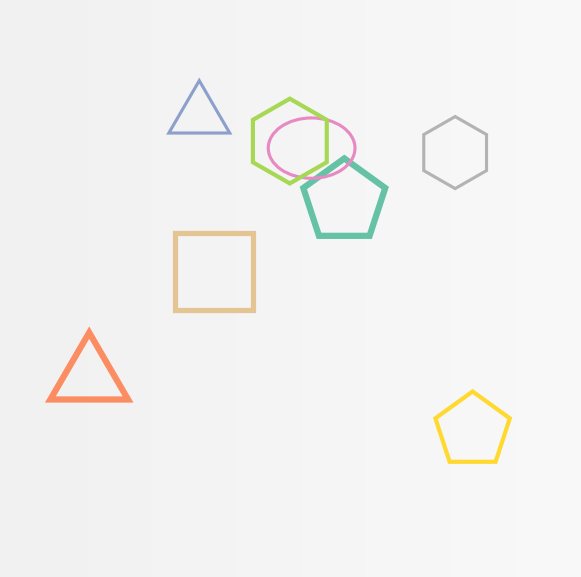[{"shape": "pentagon", "thickness": 3, "radius": 0.37, "center": [0.592, 0.651]}, {"shape": "triangle", "thickness": 3, "radius": 0.39, "center": [0.153, 0.346]}, {"shape": "triangle", "thickness": 1.5, "radius": 0.3, "center": [0.343, 0.799]}, {"shape": "oval", "thickness": 1.5, "radius": 0.37, "center": [0.536, 0.743]}, {"shape": "hexagon", "thickness": 2, "radius": 0.37, "center": [0.499, 0.755]}, {"shape": "pentagon", "thickness": 2, "radius": 0.34, "center": [0.813, 0.254]}, {"shape": "square", "thickness": 2.5, "radius": 0.33, "center": [0.369, 0.529]}, {"shape": "hexagon", "thickness": 1.5, "radius": 0.31, "center": [0.783, 0.735]}]